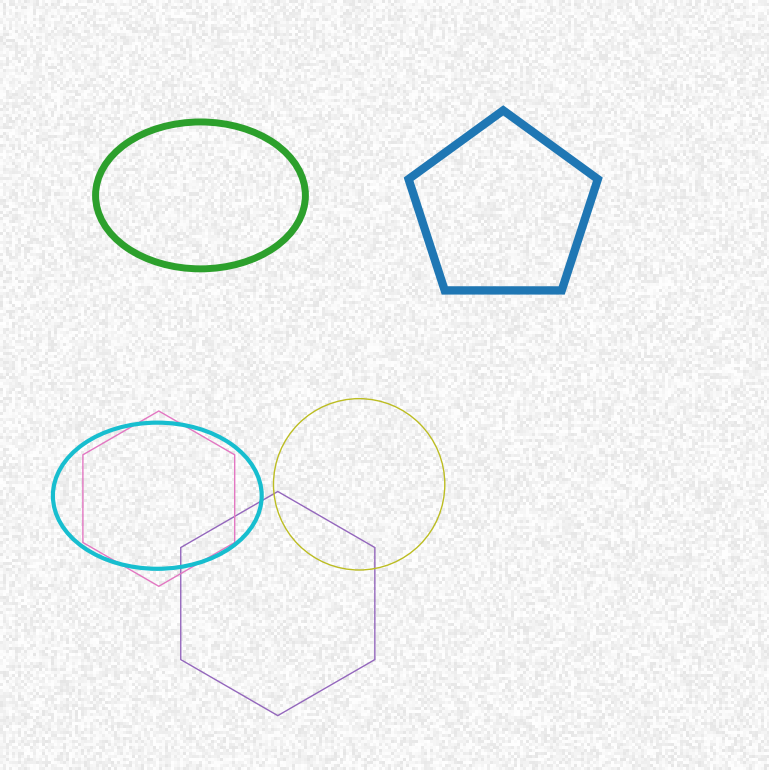[{"shape": "pentagon", "thickness": 3, "radius": 0.65, "center": [0.654, 0.727]}, {"shape": "oval", "thickness": 2.5, "radius": 0.68, "center": [0.26, 0.746]}, {"shape": "hexagon", "thickness": 0.5, "radius": 0.73, "center": [0.361, 0.216]}, {"shape": "hexagon", "thickness": 0.5, "radius": 0.57, "center": [0.206, 0.352]}, {"shape": "circle", "thickness": 0.5, "radius": 0.56, "center": [0.466, 0.371]}, {"shape": "oval", "thickness": 1.5, "radius": 0.68, "center": [0.204, 0.356]}]